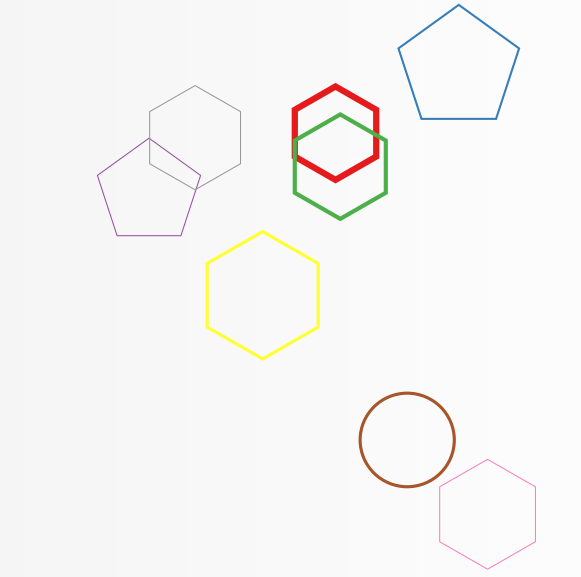[{"shape": "hexagon", "thickness": 3, "radius": 0.4, "center": [0.577, 0.769]}, {"shape": "pentagon", "thickness": 1, "radius": 0.55, "center": [0.789, 0.882]}, {"shape": "hexagon", "thickness": 2, "radius": 0.45, "center": [0.585, 0.711]}, {"shape": "pentagon", "thickness": 0.5, "radius": 0.47, "center": [0.256, 0.667]}, {"shape": "hexagon", "thickness": 1.5, "radius": 0.55, "center": [0.452, 0.488]}, {"shape": "circle", "thickness": 1.5, "radius": 0.41, "center": [0.701, 0.237]}, {"shape": "hexagon", "thickness": 0.5, "radius": 0.48, "center": [0.839, 0.109]}, {"shape": "hexagon", "thickness": 0.5, "radius": 0.45, "center": [0.336, 0.761]}]